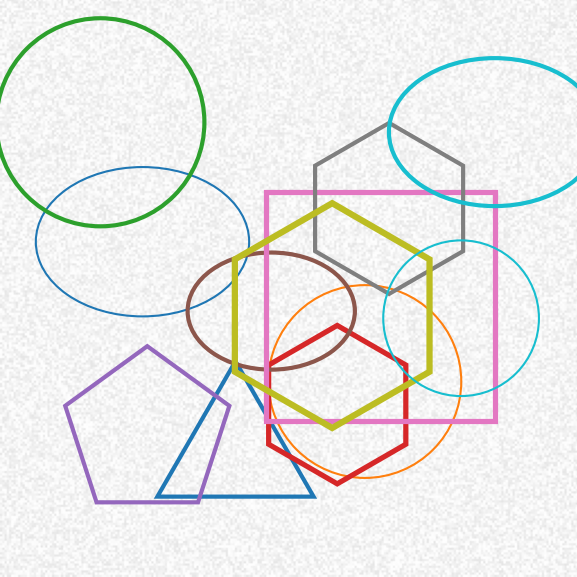[{"shape": "triangle", "thickness": 2, "radius": 0.78, "center": [0.408, 0.217]}, {"shape": "oval", "thickness": 1, "radius": 0.92, "center": [0.247, 0.581]}, {"shape": "circle", "thickness": 1, "radius": 0.83, "center": [0.632, 0.338]}, {"shape": "circle", "thickness": 2, "radius": 0.9, "center": [0.174, 0.787]}, {"shape": "hexagon", "thickness": 2.5, "radius": 0.69, "center": [0.584, 0.298]}, {"shape": "pentagon", "thickness": 2, "radius": 0.75, "center": [0.255, 0.25]}, {"shape": "oval", "thickness": 2, "radius": 0.72, "center": [0.47, 0.46]}, {"shape": "square", "thickness": 2.5, "radius": 0.99, "center": [0.659, 0.468]}, {"shape": "hexagon", "thickness": 2, "radius": 0.74, "center": [0.674, 0.638]}, {"shape": "hexagon", "thickness": 3, "radius": 0.97, "center": [0.575, 0.453]}, {"shape": "oval", "thickness": 2, "radius": 0.92, "center": [0.856, 0.77]}, {"shape": "circle", "thickness": 1, "radius": 0.67, "center": [0.798, 0.448]}]